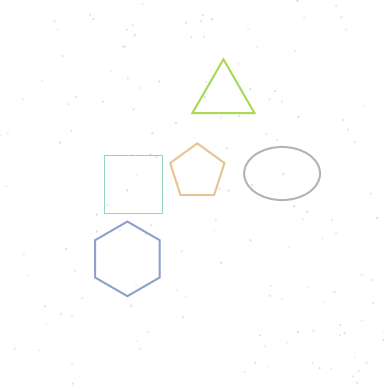[{"shape": "square", "thickness": 0.5, "radius": 0.38, "center": [0.346, 0.522]}, {"shape": "hexagon", "thickness": 1.5, "radius": 0.48, "center": [0.331, 0.328]}, {"shape": "triangle", "thickness": 1.5, "radius": 0.47, "center": [0.58, 0.753]}, {"shape": "pentagon", "thickness": 1.5, "radius": 0.37, "center": [0.512, 0.553]}, {"shape": "oval", "thickness": 1.5, "radius": 0.49, "center": [0.733, 0.549]}]